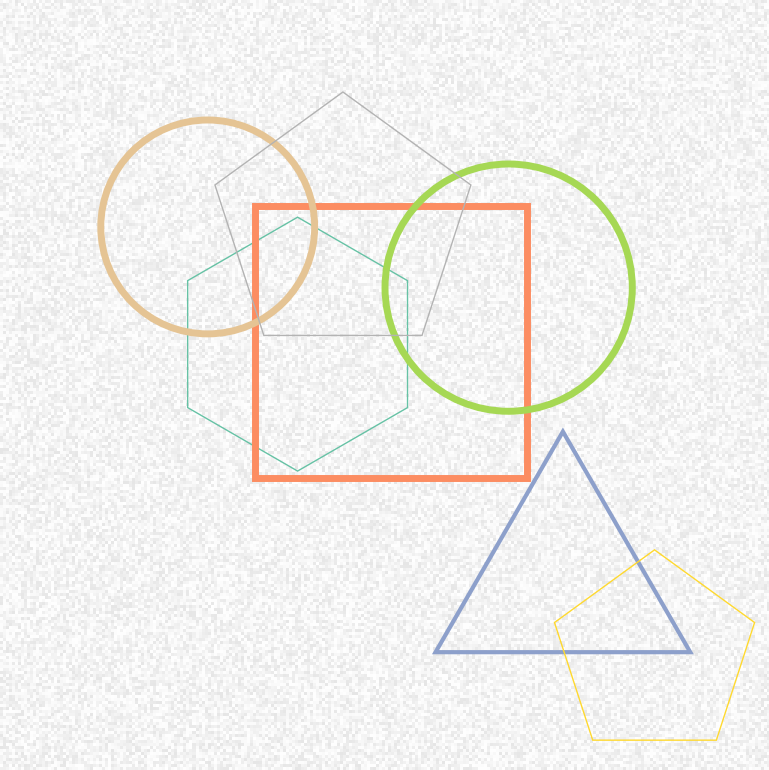[{"shape": "hexagon", "thickness": 0.5, "radius": 0.82, "center": [0.386, 0.553]}, {"shape": "square", "thickness": 2.5, "radius": 0.88, "center": [0.508, 0.556]}, {"shape": "triangle", "thickness": 1.5, "radius": 0.95, "center": [0.731, 0.248]}, {"shape": "circle", "thickness": 2.5, "radius": 0.8, "center": [0.661, 0.626]}, {"shape": "pentagon", "thickness": 0.5, "radius": 0.68, "center": [0.85, 0.149]}, {"shape": "circle", "thickness": 2.5, "radius": 0.69, "center": [0.27, 0.705]}, {"shape": "pentagon", "thickness": 0.5, "radius": 0.87, "center": [0.445, 0.706]}]